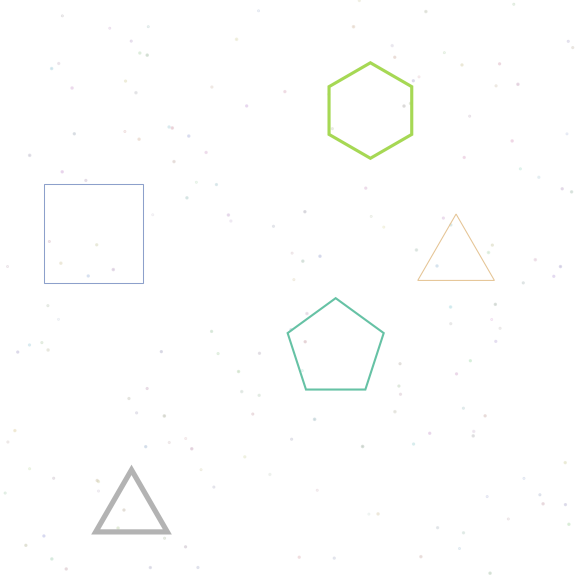[{"shape": "pentagon", "thickness": 1, "radius": 0.44, "center": [0.581, 0.395]}, {"shape": "square", "thickness": 0.5, "radius": 0.43, "center": [0.162, 0.595]}, {"shape": "hexagon", "thickness": 1.5, "radius": 0.41, "center": [0.641, 0.808]}, {"shape": "triangle", "thickness": 0.5, "radius": 0.38, "center": [0.79, 0.552]}, {"shape": "triangle", "thickness": 2.5, "radius": 0.36, "center": [0.228, 0.114]}]